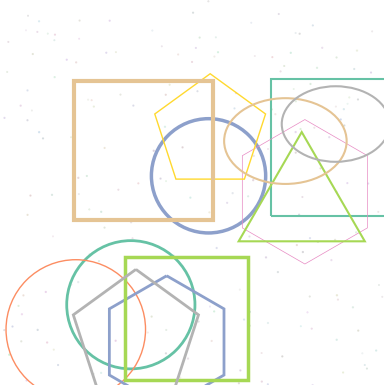[{"shape": "circle", "thickness": 2, "radius": 0.83, "center": [0.34, 0.208]}, {"shape": "square", "thickness": 1.5, "radius": 0.89, "center": [0.881, 0.616]}, {"shape": "circle", "thickness": 1, "radius": 0.91, "center": [0.197, 0.144]}, {"shape": "circle", "thickness": 2.5, "radius": 0.74, "center": [0.542, 0.543]}, {"shape": "hexagon", "thickness": 2, "radius": 0.86, "center": [0.433, 0.112]}, {"shape": "hexagon", "thickness": 0.5, "radius": 0.94, "center": [0.792, 0.502]}, {"shape": "square", "thickness": 2.5, "radius": 0.8, "center": [0.484, 0.173]}, {"shape": "triangle", "thickness": 1.5, "radius": 0.95, "center": [0.784, 0.468]}, {"shape": "pentagon", "thickness": 1, "radius": 0.76, "center": [0.546, 0.657]}, {"shape": "oval", "thickness": 1.5, "radius": 0.8, "center": [0.741, 0.634]}, {"shape": "square", "thickness": 3, "radius": 0.9, "center": [0.372, 0.609]}, {"shape": "pentagon", "thickness": 2, "radius": 0.85, "center": [0.353, 0.129]}, {"shape": "oval", "thickness": 1.5, "radius": 0.7, "center": [0.872, 0.678]}]